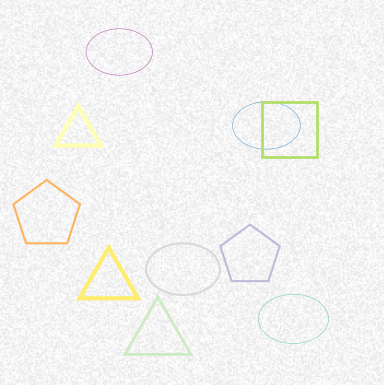[{"shape": "oval", "thickness": 0.5, "radius": 0.46, "center": [0.762, 0.172]}, {"shape": "triangle", "thickness": 3, "radius": 0.34, "center": [0.203, 0.656]}, {"shape": "pentagon", "thickness": 1.5, "radius": 0.41, "center": [0.649, 0.335]}, {"shape": "oval", "thickness": 0.5, "radius": 0.44, "center": [0.692, 0.674]}, {"shape": "pentagon", "thickness": 1.5, "radius": 0.45, "center": [0.121, 0.442]}, {"shape": "square", "thickness": 2, "radius": 0.36, "center": [0.751, 0.664]}, {"shape": "oval", "thickness": 1.5, "radius": 0.48, "center": [0.475, 0.301]}, {"shape": "oval", "thickness": 0.5, "radius": 0.43, "center": [0.31, 0.865]}, {"shape": "triangle", "thickness": 2, "radius": 0.5, "center": [0.41, 0.129]}, {"shape": "triangle", "thickness": 3, "radius": 0.44, "center": [0.282, 0.269]}]